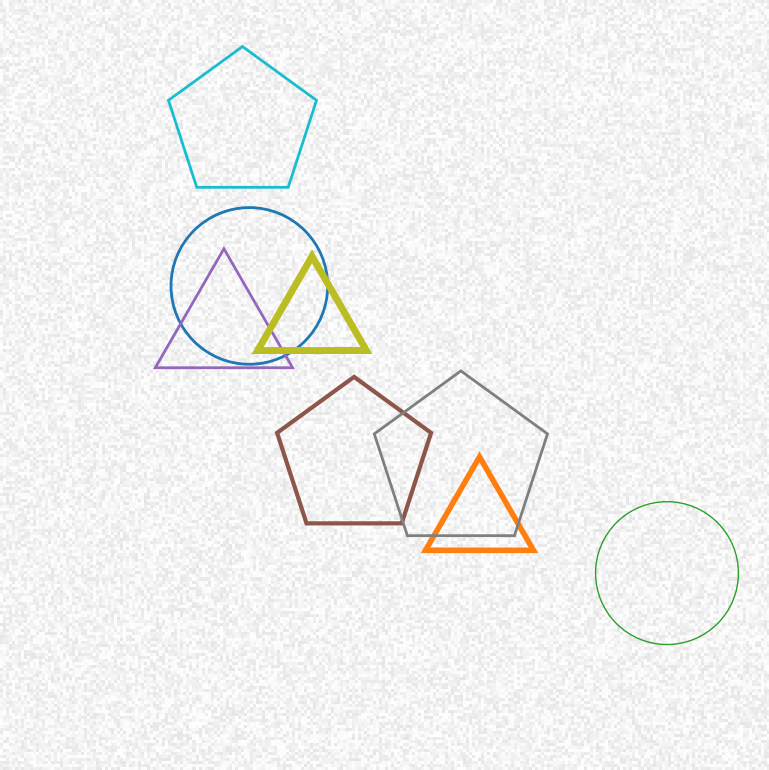[{"shape": "circle", "thickness": 1, "radius": 0.51, "center": [0.324, 0.629]}, {"shape": "triangle", "thickness": 2, "radius": 0.4, "center": [0.623, 0.326]}, {"shape": "circle", "thickness": 0.5, "radius": 0.46, "center": [0.866, 0.256]}, {"shape": "triangle", "thickness": 1, "radius": 0.51, "center": [0.291, 0.574]}, {"shape": "pentagon", "thickness": 1.5, "radius": 0.53, "center": [0.46, 0.405]}, {"shape": "pentagon", "thickness": 1, "radius": 0.59, "center": [0.599, 0.4]}, {"shape": "triangle", "thickness": 2.5, "radius": 0.41, "center": [0.405, 0.586]}, {"shape": "pentagon", "thickness": 1, "radius": 0.51, "center": [0.315, 0.838]}]